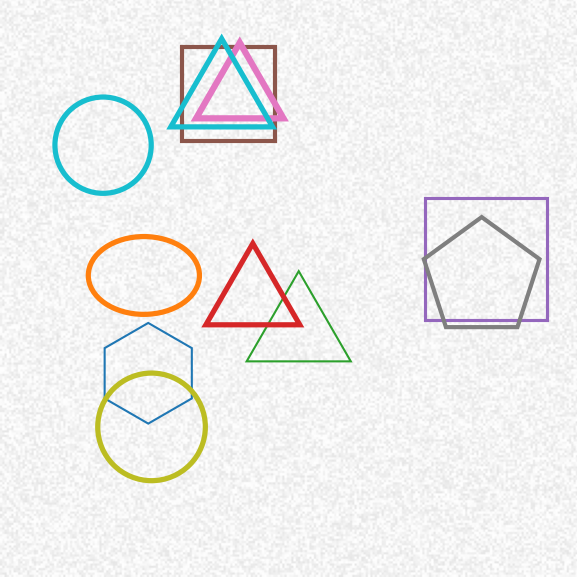[{"shape": "hexagon", "thickness": 1, "radius": 0.44, "center": [0.257, 0.353]}, {"shape": "oval", "thickness": 2.5, "radius": 0.48, "center": [0.249, 0.522]}, {"shape": "triangle", "thickness": 1, "radius": 0.52, "center": [0.517, 0.425]}, {"shape": "triangle", "thickness": 2.5, "radius": 0.47, "center": [0.438, 0.484]}, {"shape": "square", "thickness": 1.5, "radius": 0.53, "center": [0.841, 0.551]}, {"shape": "square", "thickness": 2, "radius": 0.4, "center": [0.396, 0.836]}, {"shape": "triangle", "thickness": 3, "radius": 0.44, "center": [0.415, 0.838]}, {"shape": "pentagon", "thickness": 2, "radius": 0.53, "center": [0.834, 0.518]}, {"shape": "circle", "thickness": 2.5, "radius": 0.47, "center": [0.262, 0.26]}, {"shape": "triangle", "thickness": 2.5, "radius": 0.51, "center": [0.384, 0.83]}, {"shape": "circle", "thickness": 2.5, "radius": 0.42, "center": [0.178, 0.748]}]